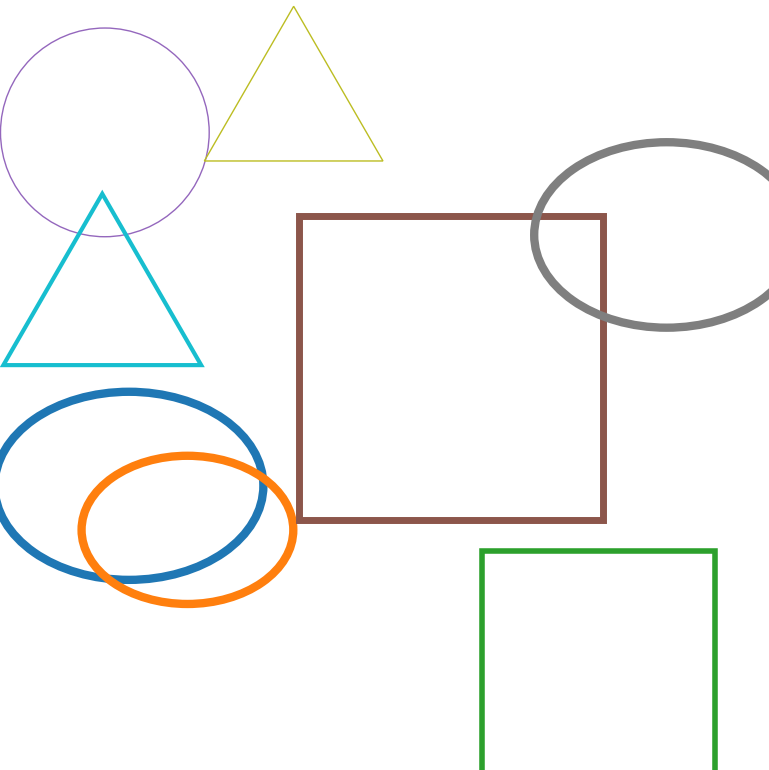[{"shape": "oval", "thickness": 3, "radius": 0.87, "center": [0.168, 0.369]}, {"shape": "oval", "thickness": 3, "radius": 0.69, "center": [0.243, 0.312]}, {"shape": "square", "thickness": 2, "radius": 0.75, "center": [0.777, 0.133]}, {"shape": "circle", "thickness": 0.5, "radius": 0.68, "center": [0.136, 0.828]}, {"shape": "square", "thickness": 2.5, "radius": 0.99, "center": [0.586, 0.521]}, {"shape": "oval", "thickness": 3, "radius": 0.86, "center": [0.866, 0.695]}, {"shape": "triangle", "thickness": 0.5, "radius": 0.67, "center": [0.381, 0.858]}, {"shape": "triangle", "thickness": 1.5, "radius": 0.74, "center": [0.133, 0.6]}]